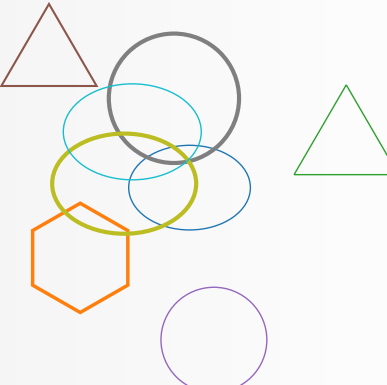[{"shape": "oval", "thickness": 1, "radius": 0.79, "center": [0.489, 0.513]}, {"shape": "hexagon", "thickness": 2.5, "radius": 0.71, "center": [0.207, 0.33]}, {"shape": "triangle", "thickness": 1, "radius": 0.78, "center": [0.894, 0.624]}, {"shape": "circle", "thickness": 1, "radius": 0.68, "center": [0.552, 0.117]}, {"shape": "triangle", "thickness": 1.5, "radius": 0.71, "center": [0.126, 0.848]}, {"shape": "circle", "thickness": 3, "radius": 0.84, "center": [0.449, 0.745]}, {"shape": "oval", "thickness": 3, "radius": 0.93, "center": [0.32, 0.523]}, {"shape": "oval", "thickness": 1, "radius": 0.89, "center": [0.341, 0.658]}]